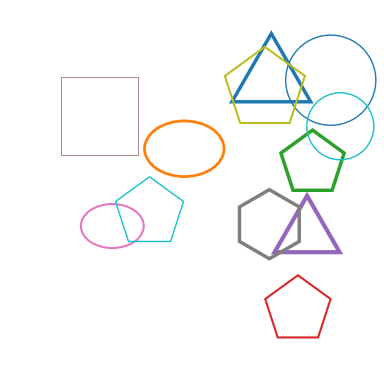[{"shape": "circle", "thickness": 1, "radius": 0.59, "center": [0.859, 0.792]}, {"shape": "triangle", "thickness": 2.5, "radius": 0.59, "center": [0.705, 0.795]}, {"shape": "oval", "thickness": 2, "radius": 0.52, "center": [0.479, 0.614]}, {"shape": "pentagon", "thickness": 2.5, "radius": 0.43, "center": [0.812, 0.576]}, {"shape": "pentagon", "thickness": 1.5, "radius": 0.45, "center": [0.774, 0.196]}, {"shape": "triangle", "thickness": 3, "radius": 0.49, "center": [0.798, 0.394]}, {"shape": "square", "thickness": 0.5, "radius": 0.5, "center": [0.258, 0.698]}, {"shape": "oval", "thickness": 1.5, "radius": 0.41, "center": [0.292, 0.413]}, {"shape": "hexagon", "thickness": 2.5, "radius": 0.45, "center": [0.7, 0.418]}, {"shape": "pentagon", "thickness": 1.5, "radius": 0.55, "center": [0.688, 0.769]}, {"shape": "circle", "thickness": 1, "radius": 0.44, "center": [0.884, 0.672]}, {"shape": "pentagon", "thickness": 1, "radius": 0.46, "center": [0.388, 0.448]}]